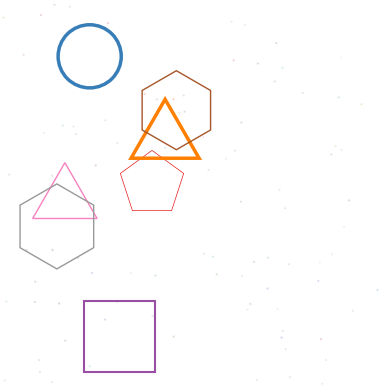[{"shape": "pentagon", "thickness": 0.5, "radius": 0.43, "center": [0.395, 0.523]}, {"shape": "circle", "thickness": 2.5, "radius": 0.41, "center": [0.233, 0.854]}, {"shape": "square", "thickness": 1.5, "radius": 0.46, "center": [0.31, 0.126]}, {"shape": "triangle", "thickness": 2.5, "radius": 0.51, "center": [0.429, 0.64]}, {"shape": "hexagon", "thickness": 1, "radius": 0.51, "center": [0.458, 0.714]}, {"shape": "triangle", "thickness": 1, "radius": 0.48, "center": [0.169, 0.481]}, {"shape": "hexagon", "thickness": 1, "radius": 0.55, "center": [0.148, 0.412]}]